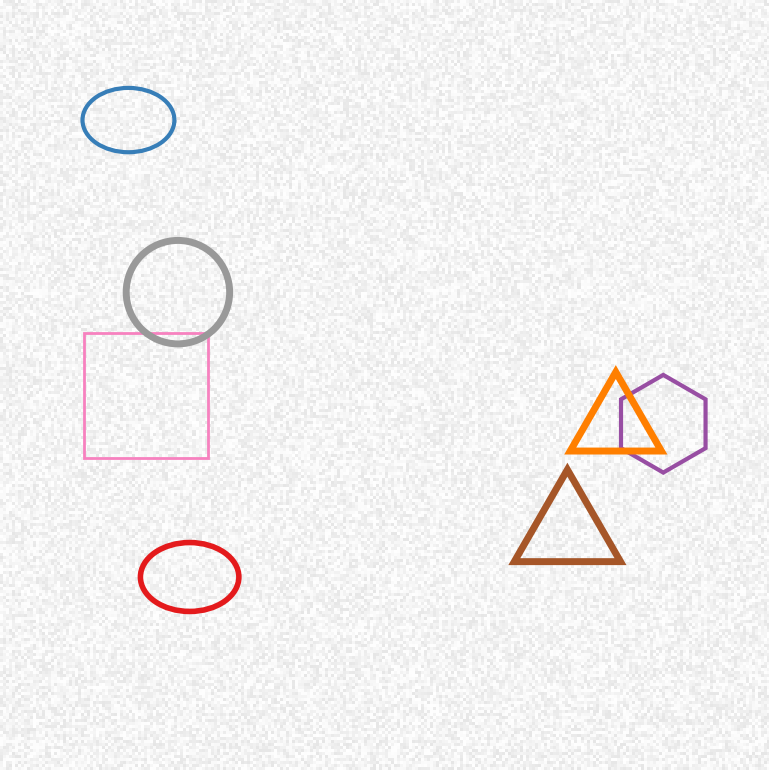[{"shape": "oval", "thickness": 2, "radius": 0.32, "center": [0.246, 0.251]}, {"shape": "oval", "thickness": 1.5, "radius": 0.3, "center": [0.167, 0.844]}, {"shape": "hexagon", "thickness": 1.5, "radius": 0.32, "center": [0.861, 0.45]}, {"shape": "triangle", "thickness": 2.5, "radius": 0.34, "center": [0.8, 0.448]}, {"shape": "triangle", "thickness": 2.5, "radius": 0.4, "center": [0.737, 0.31]}, {"shape": "square", "thickness": 1, "radius": 0.4, "center": [0.19, 0.487]}, {"shape": "circle", "thickness": 2.5, "radius": 0.34, "center": [0.231, 0.621]}]